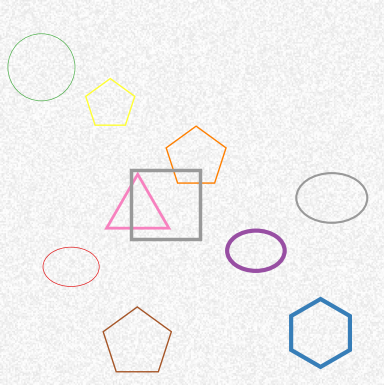[{"shape": "oval", "thickness": 0.5, "radius": 0.36, "center": [0.185, 0.307]}, {"shape": "hexagon", "thickness": 3, "radius": 0.44, "center": [0.833, 0.135]}, {"shape": "circle", "thickness": 0.5, "radius": 0.44, "center": [0.108, 0.825]}, {"shape": "oval", "thickness": 3, "radius": 0.37, "center": [0.665, 0.349]}, {"shape": "pentagon", "thickness": 1, "radius": 0.41, "center": [0.509, 0.591]}, {"shape": "pentagon", "thickness": 1, "radius": 0.33, "center": [0.286, 0.729]}, {"shape": "pentagon", "thickness": 1, "radius": 0.47, "center": [0.357, 0.11]}, {"shape": "triangle", "thickness": 2, "radius": 0.47, "center": [0.358, 0.454]}, {"shape": "oval", "thickness": 1.5, "radius": 0.46, "center": [0.862, 0.486]}, {"shape": "square", "thickness": 2.5, "radius": 0.45, "center": [0.43, 0.469]}]